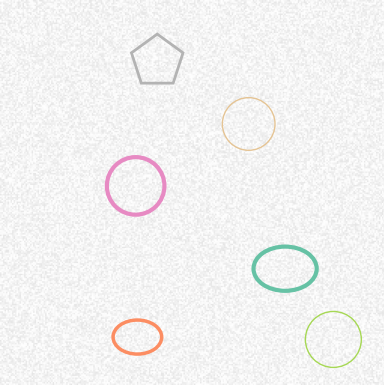[{"shape": "oval", "thickness": 3, "radius": 0.41, "center": [0.741, 0.302]}, {"shape": "oval", "thickness": 2.5, "radius": 0.32, "center": [0.357, 0.125]}, {"shape": "circle", "thickness": 3, "radius": 0.37, "center": [0.352, 0.517]}, {"shape": "circle", "thickness": 1, "radius": 0.36, "center": [0.866, 0.118]}, {"shape": "circle", "thickness": 1, "radius": 0.34, "center": [0.646, 0.678]}, {"shape": "pentagon", "thickness": 2, "radius": 0.35, "center": [0.408, 0.841]}]